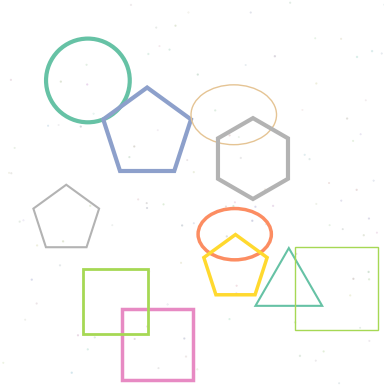[{"shape": "circle", "thickness": 3, "radius": 0.54, "center": [0.228, 0.791]}, {"shape": "triangle", "thickness": 1.5, "radius": 0.5, "center": [0.75, 0.256]}, {"shape": "oval", "thickness": 2.5, "radius": 0.48, "center": [0.61, 0.392]}, {"shape": "pentagon", "thickness": 3, "radius": 0.6, "center": [0.382, 0.653]}, {"shape": "square", "thickness": 2.5, "radius": 0.46, "center": [0.41, 0.104]}, {"shape": "square", "thickness": 2, "radius": 0.42, "center": [0.3, 0.217]}, {"shape": "square", "thickness": 1, "radius": 0.54, "center": [0.875, 0.25]}, {"shape": "pentagon", "thickness": 2.5, "radius": 0.43, "center": [0.612, 0.304]}, {"shape": "oval", "thickness": 1, "radius": 0.56, "center": [0.607, 0.702]}, {"shape": "hexagon", "thickness": 3, "radius": 0.53, "center": [0.657, 0.588]}, {"shape": "pentagon", "thickness": 1.5, "radius": 0.45, "center": [0.172, 0.43]}]